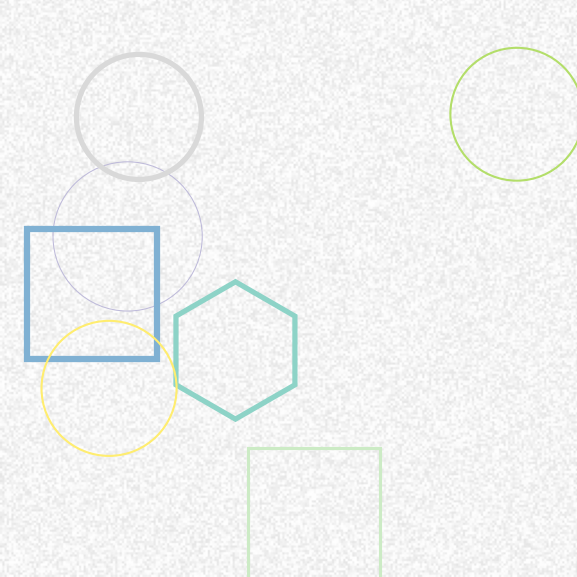[{"shape": "hexagon", "thickness": 2.5, "radius": 0.59, "center": [0.408, 0.392]}, {"shape": "circle", "thickness": 0.5, "radius": 0.65, "center": [0.221, 0.59]}, {"shape": "square", "thickness": 3, "radius": 0.57, "center": [0.159, 0.49]}, {"shape": "circle", "thickness": 1, "radius": 0.58, "center": [0.895, 0.801]}, {"shape": "circle", "thickness": 2.5, "radius": 0.54, "center": [0.241, 0.797]}, {"shape": "square", "thickness": 1.5, "radius": 0.57, "center": [0.543, 0.108]}, {"shape": "circle", "thickness": 1, "radius": 0.58, "center": [0.189, 0.327]}]